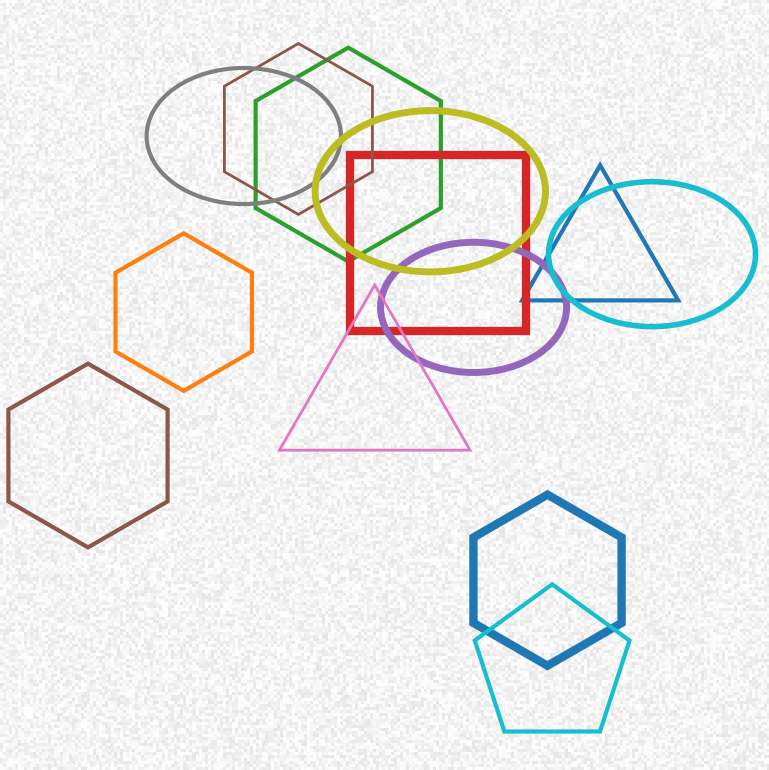[{"shape": "hexagon", "thickness": 3, "radius": 0.56, "center": [0.711, 0.247]}, {"shape": "triangle", "thickness": 1.5, "radius": 0.58, "center": [0.779, 0.668]}, {"shape": "hexagon", "thickness": 1.5, "radius": 0.51, "center": [0.239, 0.595]}, {"shape": "hexagon", "thickness": 1.5, "radius": 0.69, "center": [0.452, 0.799]}, {"shape": "square", "thickness": 3, "radius": 0.57, "center": [0.569, 0.684]}, {"shape": "oval", "thickness": 2.5, "radius": 0.6, "center": [0.615, 0.601]}, {"shape": "hexagon", "thickness": 1, "radius": 0.55, "center": [0.388, 0.833]}, {"shape": "hexagon", "thickness": 1.5, "radius": 0.6, "center": [0.114, 0.408]}, {"shape": "triangle", "thickness": 1, "radius": 0.71, "center": [0.487, 0.487]}, {"shape": "oval", "thickness": 1.5, "radius": 0.63, "center": [0.317, 0.823]}, {"shape": "oval", "thickness": 2.5, "radius": 0.75, "center": [0.559, 0.752]}, {"shape": "oval", "thickness": 2, "radius": 0.67, "center": [0.847, 0.67]}, {"shape": "pentagon", "thickness": 1.5, "radius": 0.53, "center": [0.717, 0.135]}]